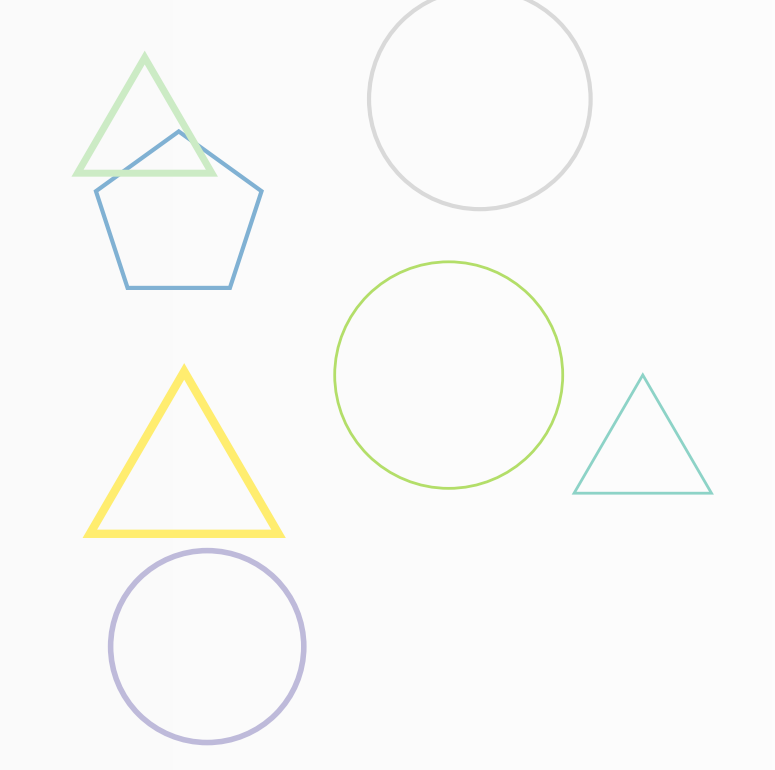[{"shape": "triangle", "thickness": 1, "radius": 0.51, "center": [0.829, 0.411]}, {"shape": "circle", "thickness": 2, "radius": 0.62, "center": [0.267, 0.16]}, {"shape": "pentagon", "thickness": 1.5, "radius": 0.56, "center": [0.231, 0.717]}, {"shape": "circle", "thickness": 1, "radius": 0.74, "center": [0.579, 0.513]}, {"shape": "circle", "thickness": 1.5, "radius": 0.71, "center": [0.619, 0.871]}, {"shape": "triangle", "thickness": 2.5, "radius": 0.5, "center": [0.187, 0.825]}, {"shape": "triangle", "thickness": 3, "radius": 0.7, "center": [0.238, 0.377]}]